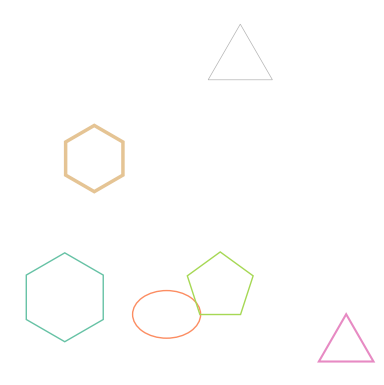[{"shape": "hexagon", "thickness": 1, "radius": 0.58, "center": [0.168, 0.228]}, {"shape": "oval", "thickness": 1, "radius": 0.44, "center": [0.433, 0.183]}, {"shape": "triangle", "thickness": 1.5, "radius": 0.41, "center": [0.899, 0.102]}, {"shape": "pentagon", "thickness": 1, "radius": 0.45, "center": [0.572, 0.256]}, {"shape": "hexagon", "thickness": 2.5, "radius": 0.43, "center": [0.245, 0.588]}, {"shape": "triangle", "thickness": 0.5, "radius": 0.48, "center": [0.624, 0.841]}]